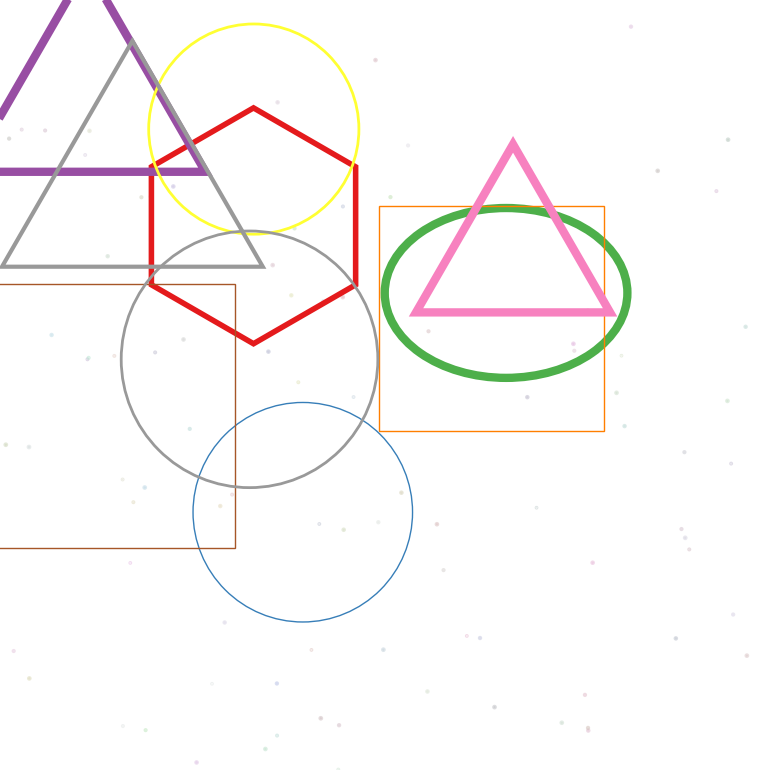[{"shape": "hexagon", "thickness": 2, "radius": 0.77, "center": [0.329, 0.707]}, {"shape": "circle", "thickness": 0.5, "radius": 0.71, "center": [0.393, 0.335]}, {"shape": "oval", "thickness": 3, "radius": 0.79, "center": [0.657, 0.62]}, {"shape": "triangle", "thickness": 3, "radius": 0.89, "center": [0.113, 0.866]}, {"shape": "square", "thickness": 0.5, "radius": 0.73, "center": [0.638, 0.587]}, {"shape": "circle", "thickness": 1, "radius": 0.68, "center": [0.33, 0.832]}, {"shape": "square", "thickness": 0.5, "radius": 0.86, "center": [0.134, 0.46]}, {"shape": "triangle", "thickness": 3, "radius": 0.73, "center": [0.666, 0.667]}, {"shape": "circle", "thickness": 1, "radius": 0.83, "center": [0.324, 0.533]}, {"shape": "triangle", "thickness": 1.5, "radius": 0.98, "center": [0.172, 0.751]}]